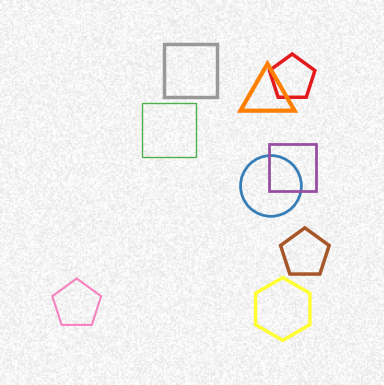[{"shape": "pentagon", "thickness": 2.5, "radius": 0.31, "center": [0.759, 0.798]}, {"shape": "circle", "thickness": 2, "radius": 0.39, "center": [0.704, 0.517]}, {"shape": "square", "thickness": 1, "radius": 0.35, "center": [0.439, 0.662]}, {"shape": "square", "thickness": 2, "radius": 0.31, "center": [0.759, 0.565]}, {"shape": "triangle", "thickness": 3, "radius": 0.41, "center": [0.695, 0.753]}, {"shape": "hexagon", "thickness": 2.5, "radius": 0.41, "center": [0.734, 0.197]}, {"shape": "pentagon", "thickness": 2.5, "radius": 0.33, "center": [0.792, 0.342]}, {"shape": "pentagon", "thickness": 1.5, "radius": 0.33, "center": [0.199, 0.21]}, {"shape": "square", "thickness": 2.5, "radius": 0.35, "center": [0.494, 0.817]}]